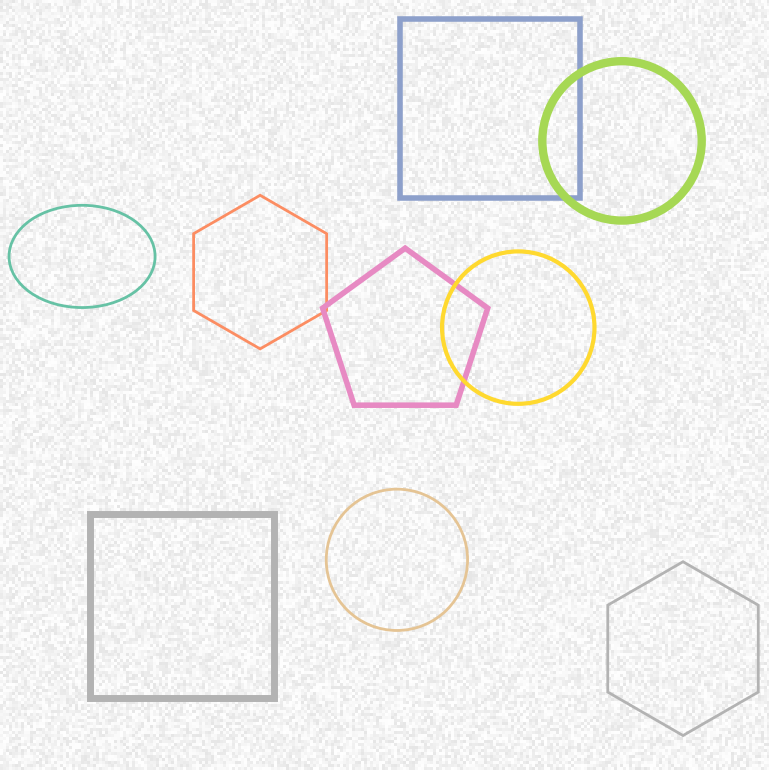[{"shape": "oval", "thickness": 1, "radius": 0.47, "center": [0.107, 0.667]}, {"shape": "hexagon", "thickness": 1, "radius": 0.5, "center": [0.338, 0.647]}, {"shape": "square", "thickness": 2, "radius": 0.58, "center": [0.636, 0.859]}, {"shape": "pentagon", "thickness": 2, "radius": 0.56, "center": [0.526, 0.565]}, {"shape": "circle", "thickness": 3, "radius": 0.52, "center": [0.808, 0.817]}, {"shape": "circle", "thickness": 1.5, "radius": 0.49, "center": [0.673, 0.575]}, {"shape": "circle", "thickness": 1, "radius": 0.46, "center": [0.515, 0.273]}, {"shape": "square", "thickness": 2.5, "radius": 0.6, "center": [0.236, 0.214]}, {"shape": "hexagon", "thickness": 1, "radius": 0.56, "center": [0.887, 0.158]}]